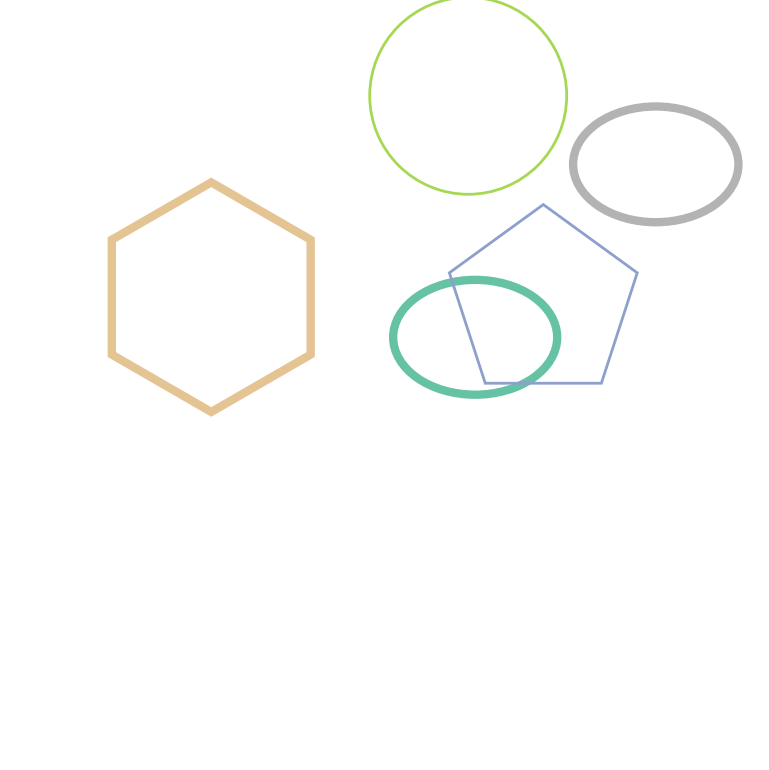[{"shape": "oval", "thickness": 3, "radius": 0.53, "center": [0.617, 0.562]}, {"shape": "pentagon", "thickness": 1, "radius": 0.64, "center": [0.706, 0.606]}, {"shape": "circle", "thickness": 1, "radius": 0.64, "center": [0.608, 0.876]}, {"shape": "hexagon", "thickness": 3, "radius": 0.75, "center": [0.274, 0.614]}, {"shape": "oval", "thickness": 3, "radius": 0.54, "center": [0.852, 0.787]}]